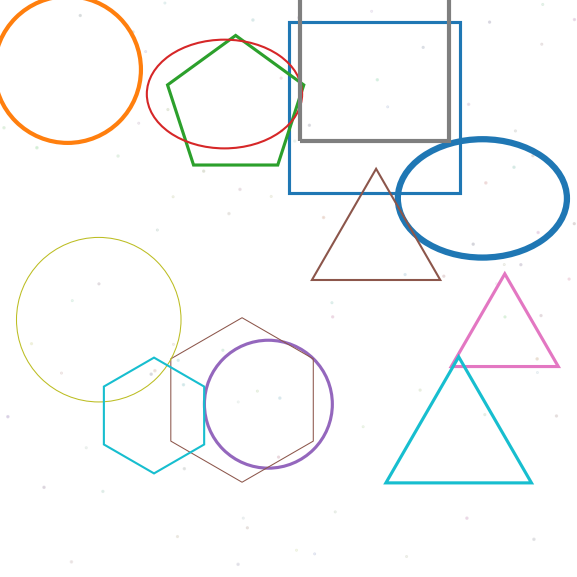[{"shape": "oval", "thickness": 3, "radius": 0.73, "center": [0.835, 0.656]}, {"shape": "square", "thickness": 1.5, "radius": 0.74, "center": [0.649, 0.813]}, {"shape": "circle", "thickness": 2, "radius": 0.63, "center": [0.117, 0.879]}, {"shape": "pentagon", "thickness": 1.5, "radius": 0.62, "center": [0.408, 0.814]}, {"shape": "oval", "thickness": 1, "radius": 0.67, "center": [0.389, 0.836]}, {"shape": "circle", "thickness": 1.5, "radius": 0.55, "center": [0.465, 0.299]}, {"shape": "hexagon", "thickness": 0.5, "radius": 0.71, "center": [0.419, 0.307]}, {"shape": "triangle", "thickness": 1, "radius": 0.64, "center": [0.651, 0.578]}, {"shape": "triangle", "thickness": 1.5, "radius": 0.53, "center": [0.874, 0.418]}, {"shape": "square", "thickness": 2, "radius": 0.65, "center": [0.649, 0.884]}, {"shape": "circle", "thickness": 0.5, "radius": 0.71, "center": [0.171, 0.446]}, {"shape": "hexagon", "thickness": 1, "radius": 0.5, "center": [0.267, 0.28]}, {"shape": "triangle", "thickness": 1.5, "radius": 0.73, "center": [0.794, 0.236]}]